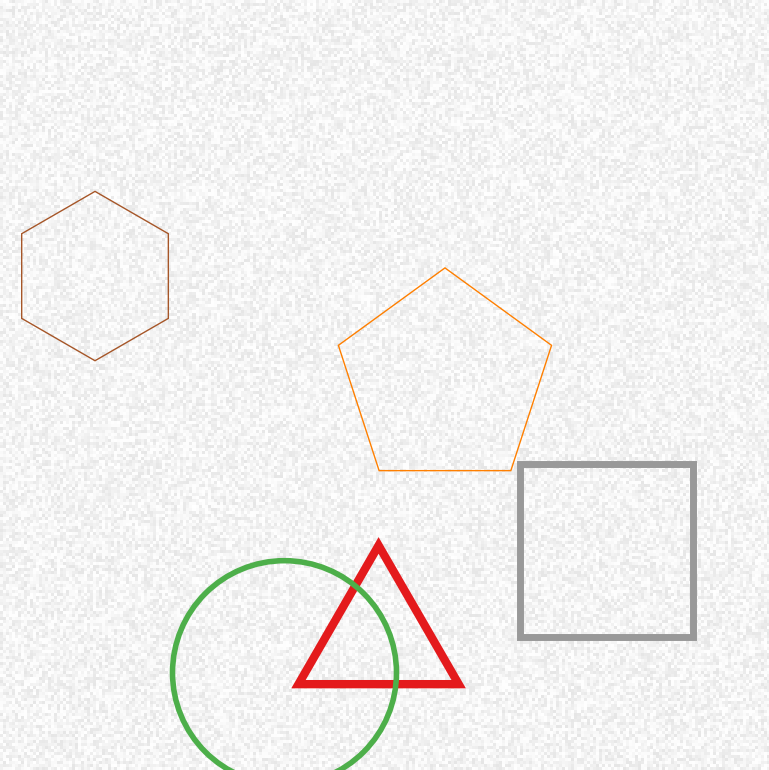[{"shape": "triangle", "thickness": 3, "radius": 0.6, "center": [0.492, 0.172]}, {"shape": "circle", "thickness": 2, "radius": 0.73, "center": [0.369, 0.126]}, {"shape": "pentagon", "thickness": 0.5, "radius": 0.73, "center": [0.578, 0.507]}, {"shape": "hexagon", "thickness": 0.5, "radius": 0.55, "center": [0.123, 0.641]}, {"shape": "square", "thickness": 2.5, "radius": 0.56, "center": [0.788, 0.285]}]